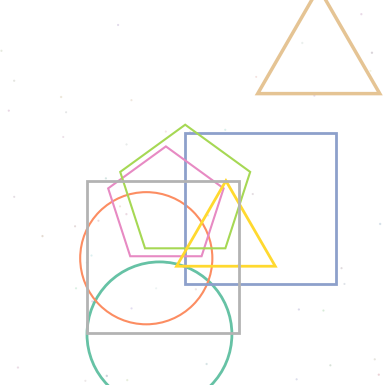[{"shape": "circle", "thickness": 2, "radius": 0.94, "center": [0.414, 0.132]}, {"shape": "circle", "thickness": 1.5, "radius": 0.86, "center": [0.38, 0.329]}, {"shape": "square", "thickness": 2, "radius": 0.98, "center": [0.677, 0.459]}, {"shape": "pentagon", "thickness": 1.5, "radius": 0.79, "center": [0.431, 0.462]}, {"shape": "pentagon", "thickness": 1.5, "radius": 0.89, "center": [0.481, 0.499]}, {"shape": "triangle", "thickness": 2, "radius": 0.74, "center": [0.587, 0.382]}, {"shape": "triangle", "thickness": 2.5, "radius": 0.91, "center": [0.828, 0.848]}, {"shape": "square", "thickness": 2, "radius": 0.99, "center": [0.423, 0.332]}]